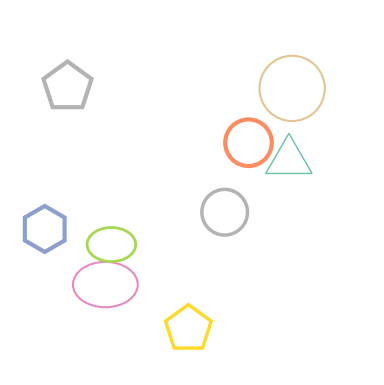[{"shape": "triangle", "thickness": 1, "radius": 0.35, "center": [0.75, 0.584]}, {"shape": "circle", "thickness": 3, "radius": 0.3, "center": [0.645, 0.629]}, {"shape": "hexagon", "thickness": 3, "radius": 0.3, "center": [0.116, 0.405]}, {"shape": "oval", "thickness": 1.5, "radius": 0.42, "center": [0.274, 0.261]}, {"shape": "oval", "thickness": 2, "radius": 0.32, "center": [0.289, 0.365]}, {"shape": "pentagon", "thickness": 2.5, "radius": 0.31, "center": [0.489, 0.146]}, {"shape": "circle", "thickness": 1.5, "radius": 0.42, "center": [0.759, 0.77]}, {"shape": "pentagon", "thickness": 3, "radius": 0.33, "center": [0.175, 0.775]}, {"shape": "circle", "thickness": 2.5, "radius": 0.3, "center": [0.584, 0.449]}]